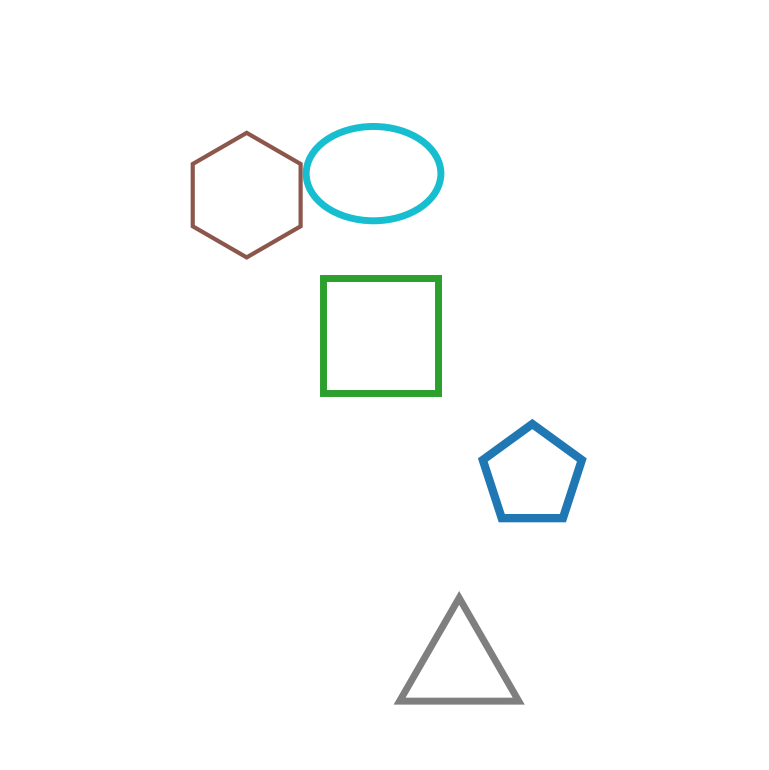[{"shape": "pentagon", "thickness": 3, "radius": 0.34, "center": [0.691, 0.382]}, {"shape": "square", "thickness": 2.5, "radius": 0.37, "center": [0.494, 0.564]}, {"shape": "hexagon", "thickness": 1.5, "radius": 0.4, "center": [0.32, 0.747]}, {"shape": "triangle", "thickness": 2.5, "radius": 0.45, "center": [0.596, 0.134]}, {"shape": "oval", "thickness": 2.5, "radius": 0.44, "center": [0.485, 0.775]}]